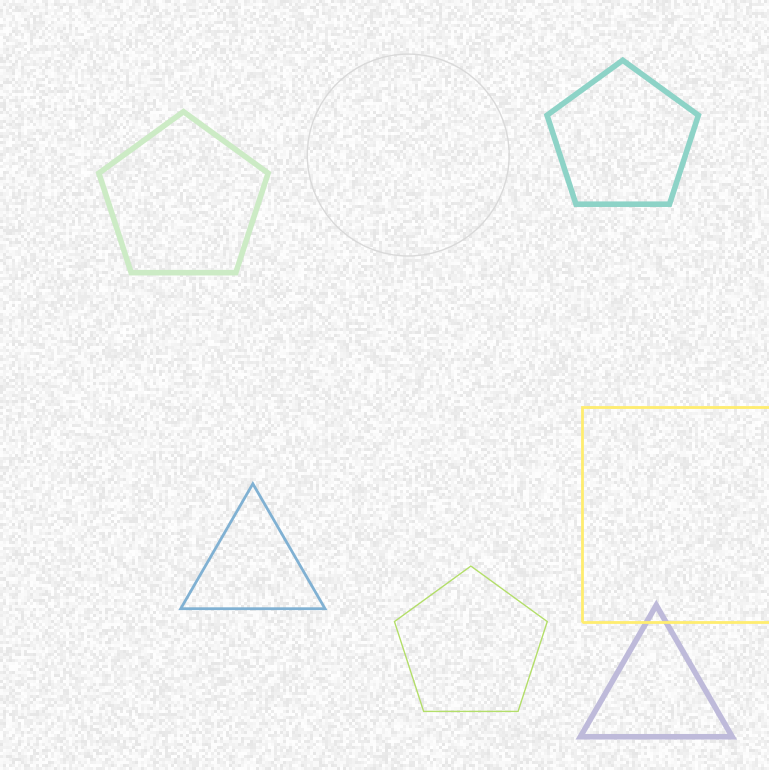[{"shape": "pentagon", "thickness": 2, "radius": 0.52, "center": [0.809, 0.818]}, {"shape": "triangle", "thickness": 2, "radius": 0.57, "center": [0.852, 0.1]}, {"shape": "triangle", "thickness": 1, "radius": 0.54, "center": [0.328, 0.264]}, {"shape": "pentagon", "thickness": 0.5, "radius": 0.52, "center": [0.612, 0.161]}, {"shape": "circle", "thickness": 0.5, "radius": 0.66, "center": [0.53, 0.799]}, {"shape": "pentagon", "thickness": 2, "radius": 0.58, "center": [0.238, 0.739]}, {"shape": "square", "thickness": 1, "radius": 0.7, "center": [0.896, 0.331]}]